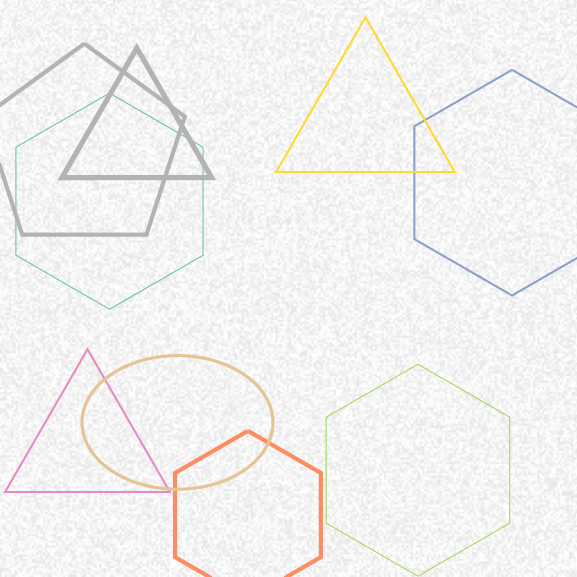[{"shape": "hexagon", "thickness": 0.5, "radius": 0.94, "center": [0.19, 0.651]}, {"shape": "hexagon", "thickness": 2, "radius": 0.73, "center": [0.429, 0.107]}, {"shape": "hexagon", "thickness": 1, "radius": 0.98, "center": [0.887, 0.683]}, {"shape": "triangle", "thickness": 1, "radius": 0.82, "center": [0.152, 0.23]}, {"shape": "hexagon", "thickness": 0.5, "radius": 0.92, "center": [0.724, 0.185]}, {"shape": "triangle", "thickness": 1, "radius": 0.89, "center": [0.633, 0.79]}, {"shape": "oval", "thickness": 1.5, "radius": 0.83, "center": [0.307, 0.268]}, {"shape": "pentagon", "thickness": 2, "radius": 0.91, "center": [0.146, 0.741]}, {"shape": "triangle", "thickness": 2.5, "radius": 0.75, "center": [0.237, 0.766]}]